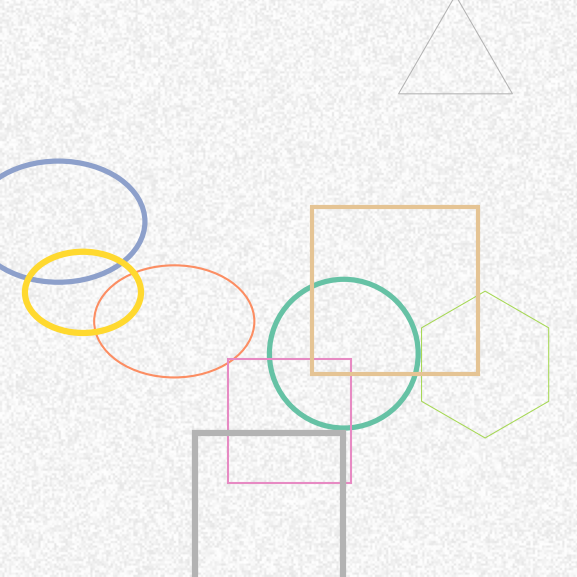[{"shape": "circle", "thickness": 2.5, "radius": 0.64, "center": [0.595, 0.387]}, {"shape": "oval", "thickness": 1, "radius": 0.69, "center": [0.302, 0.443]}, {"shape": "oval", "thickness": 2.5, "radius": 0.75, "center": [0.101, 0.615]}, {"shape": "square", "thickness": 1, "radius": 0.53, "center": [0.502, 0.271]}, {"shape": "hexagon", "thickness": 0.5, "radius": 0.64, "center": [0.84, 0.368]}, {"shape": "oval", "thickness": 3, "radius": 0.5, "center": [0.144, 0.493]}, {"shape": "square", "thickness": 2, "radius": 0.72, "center": [0.684, 0.496]}, {"shape": "square", "thickness": 3, "radius": 0.64, "center": [0.465, 0.121]}, {"shape": "triangle", "thickness": 0.5, "radius": 0.57, "center": [0.789, 0.894]}]